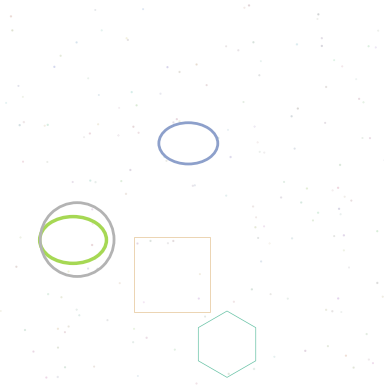[{"shape": "hexagon", "thickness": 0.5, "radius": 0.43, "center": [0.59, 0.106]}, {"shape": "oval", "thickness": 2, "radius": 0.38, "center": [0.489, 0.628]}, {"shape": "oval", "thickness": 2.5, "radius": 0.43, "center": [0.19, 0.377]}, {"shape": "square", "thickness": 0.5, "radius": 0.49, "center": [0.447, 0.287]}, {"shape": "circle", "thickness": 2, "radius": 0.48, "center": [0.2, 0.378]}]